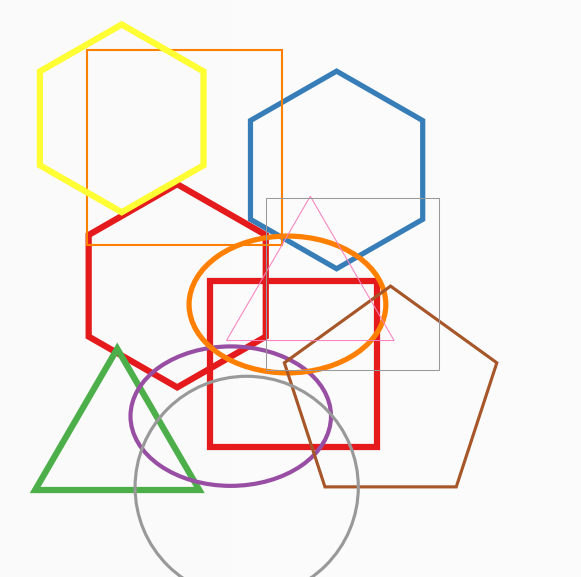[{"shape": "square", "thickness": 3, "radius": 0.72, "center": [0.505, 0.369]}, {"shape": "hexagon", "thickness": 3, "radius": 0.88, "center": [0.305, 0.504]}, {"shape": "hexagon", "thickness": 2.5, "radius": 0.86, "center": [0.579, 0.705]}, {"shape": "triangle", "thickness": 3, "radius": 0.82, "center": [0.202, 0.232]}, {"shape": "oval", "thickness": 2, "radius": 0.86, "center": [0.397, 0.279]}, {"shape": "square", "thickness": 1, "radius": 0.84, "center": [0.317, 0.743]}, {"shape": "oval", "thickness": 2.5, "radius": 0.85, "center": [0.495, 0.472]}, {"shape": "hexagon", "thickness": 3, "radius": 0.81, "center": [0.209, 0.794]}, {"shape": "pentagon", "thickness": 1.5, "radius": 0.96, "center": [0.672, 0.312]}, {"shape": "triangle", "thickness": 0.5, "radius": 0.83, "center": [0.534, 0.493]}, {"shape": "circle", "thickness": 1.5, "radius": 0.96, "center": [0.424, 0.156]}, {"shape": "square", "thickness": 0.5, "radius": 0.74, "center": [0.606, 0.507]}]